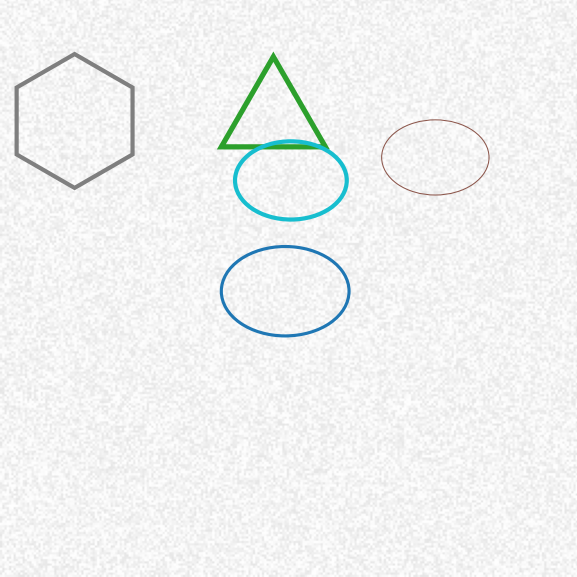[{"shape": "oval", "thickness": 1.5, "radius": 0.55, "center": [0.494, 0.495]}, {"shape": "triangle", "thickness": 2.5, "radius": 0.52, "center": [0.473, 0.797]}, {"shape": "oval", "thickness": 0.5, "radius": 0.46, "center": [0.754, 0.727]}, {"shape": "hexagon", "thickness": 2, "radius": 0.58, "center": [0.129, 0.79]}, {"shape": "oval", "thickness": 2, "radius": 0.48, "center": [0.504, 0.687]}]